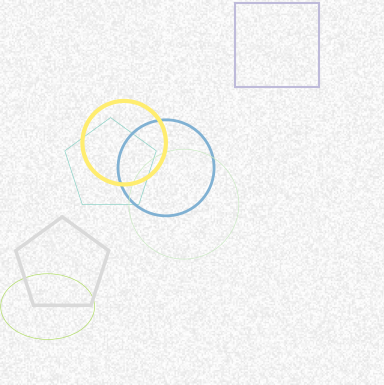[{"shape": "pentagon", "thickness": 0.5, "radius": 0.62, "center": [0.287, 0.57]}, {"shape": "square", "thickness": 1.5, "radius": 0.54, "center": [0.72, 0.883]}, {"shape": "circle", "thickness": 2, "radius": 0.62, "center": [0.431, 0.564]}, {"shape": "oval", "thickness": 0.5, "radius": 0.61, "center": [0.124, 0.204]}, {"shape": "pentagon", "thickness": 2.5, "radius": 0.63, "center": [0.162, 0.31]}, {"shape": "circle", "thickness": 0.5, "radius": 0.71, "center": [0.478, 0.47]}, {"shape": "circle", "thickness": 3, "radius": 0.54, "center": [0.322, 0.629]}]